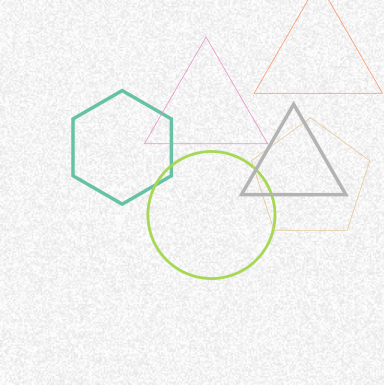[{"shape": "hexagon", "thickness": 2.5, "radius": 0.74, "center": [0.317, 0.617]}, {"shape": "triangle", "thickness": 0.5, "radius": 0.96, "center": [0.827, 0.854]}, {"shape": "triangle", "thickness": 0.5, "radius": 0.92, "center": [0.535, 0.719]}, {"shape": "circle", "thickness": 2, "radius": 0.83, "center": [0.549, 0.441]}, {"shape": "pentagon", "thickness": 0.5, "radius": 0.81, "center": [0.807, 0.533]}, {"shape": "triangle", "thickness": 2.5, "radius": 0.78, "center": [0.763, 0.573]}]